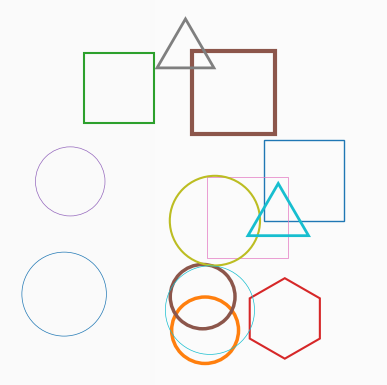[{"shape": "circle", "thickness": 0.5, "radius": 0.55, "center": [0.166, 0.236]}, {"shape": "square", "thickness": 1, "radius": 0.52, "center": [0.784, 0.531]}, {"shape": "circle", "thickness": 2.5, "radius": 0.43, "center": [0.529, 0.142]}, {"shape": "square", "thickness": 1.5, "radius": 0.45, "center": [0.306, 0.771]}, {"shape": "hexagon", "thickness": 1.5, "radius": 0.52, "center": [0.735, 0.173]}, {"shape": "circle", "thickness": 0.5, "radius": 0.45, "center": [0.181, 0.529]}, {"shape": "square", "thickness": 3, "radius": 0.54, "center": [0.602, 0.76]}, {"shape": "circle", "thickness": 2.5, "radius": 0.42, "center": [0.523, 0.23]}, {"shape": "square", "thickness": 0.5, "radius": 0.52, "center": [0.639, 0.436]}, {"shape": "triangle", "thickness": 2, "radius": 0.42, "center": [0.479, 0.866]}, {"shape": "circle", "thickness": 1.5, "radius": 0.58, "center": [0.555, 0.427]}, {"shape": "triangle", "thickness": 2, "radius": 0.45, "center": [0.718, 0.433]}, {"shape": "circle", "thickness": 0.5, "radius": 0.58, "center": [0.542, 0.194]}]